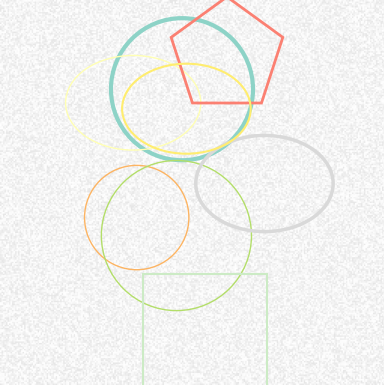[{"shape": "circle", "thickness": 3, "radius": 0.92, "center": [0.473, 0.768]}, {"shape": "oval", "thickness": 1, "radius": 0.88, "center": [0.346, 0.733]}, {"shape": "pentagon", "thickness": 2, "radius": 0.76, "center": [0.59, 0.856]}, {"shape": "circle", "thickness": 1, "radius": 0.68, "center": [0.355, 0.435]}, {"shape": "circle", "thickness": 1, "radius": 0.97, "center": [0.458, 0.388]}, {"shape": "oval", "thickness": 2.5, "radius": 0.89, "center": [0.687, 0.523]}, {"shape": "square", "thickness": 1.5, "radius": 0.81, "center": [0.532, 0.127]}, {"shape": "oval", "thickness": 1.5, "radius": 0.83, "center": [0.484, 0.718]}]